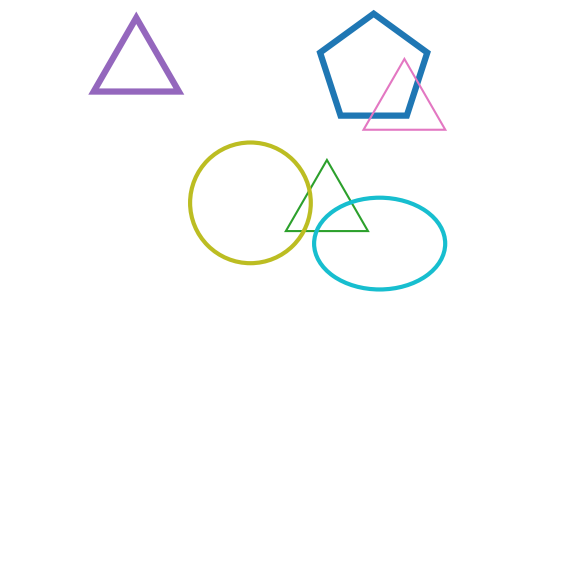[{"shape": "pentagon", "thickness": 3, "radius": 0.49, "center": [0.647, 0.878]}, {"shape": "triangle", "thickness": 1, "radius": 0.41, "center": [0.566, 0.64]}, {"shape": "triangle", "thickness": 3, "radius": 0.43, "center": [0.236, 0.883]}, {"shape": "triangle", "thickness": 1, "radius": 0.41, "center": [0.7, 0.815]}, {"shape": "circle", "thickness": 2, "radius": 0.52, "center": [0.434, 0.648]}, {"shape": "oval", "thickness": 2, "radius": 0.57, "center": [0.657, 0.577]}]